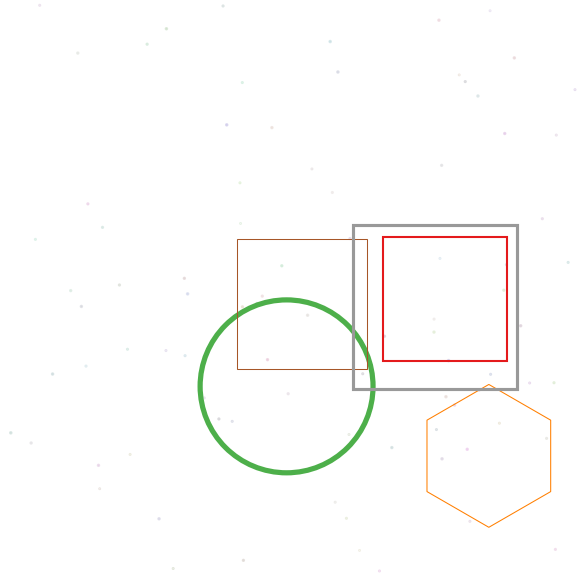[{"shape": "square", "thickness": 1, "radius": 0.54, "center": [0.77, 0.481]}, {"shape": "circle", "thickness": 2.5, "radius": 0.75, "center": [0.496, 0.33]}, {"shape": "hexagon", "thickness": 0.5, "radius": 0.62, "center": [0.846, 0.21]}, {"shape": "square", "thickness": 0.5, "radius": 0.56, "center": [0.523, 0.472]}, {"shape": "square", "thickness": 1.5, "radius": 0.71, "center": [0.753, 0.468]}]